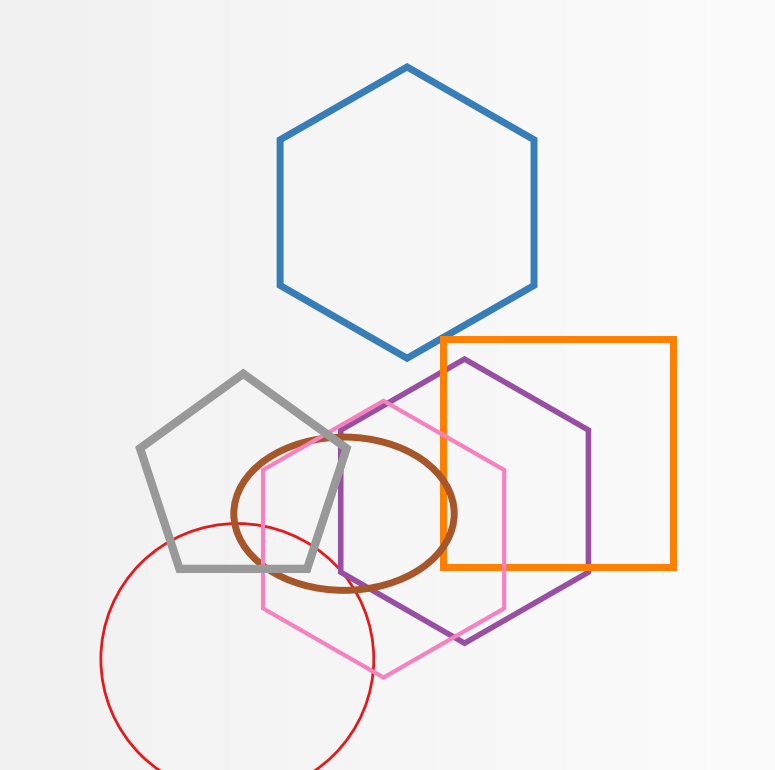[{"shape": "circle", "thickness": 1, "radius": 0.88, "center": [0.306, 0.144]}, {"shape": "hexagon", "thickness": 2.5, "radius": 0.95, "center": [0.525, 0.724]}, {"shape": "hexagon", "thickness": 2, "radius": 0.92, "center": [0.599, 0.349]}, {"shape": "square", "thickness": 2.5, "radius": 0.74, "center": [0.72, 0.411]}, {"shape": "oval", "thickness": 2.5, "radius": 0.71, "center": [0.444, 0.333]}, {"shape": "hexagon", "thickness": 1.5, "radius": 0.9, "center": [0.495, 0.3]}, {"shape": "pentagon", "thickness": 3, "radius": 0.7, "center": [0.314, 0.375]}]